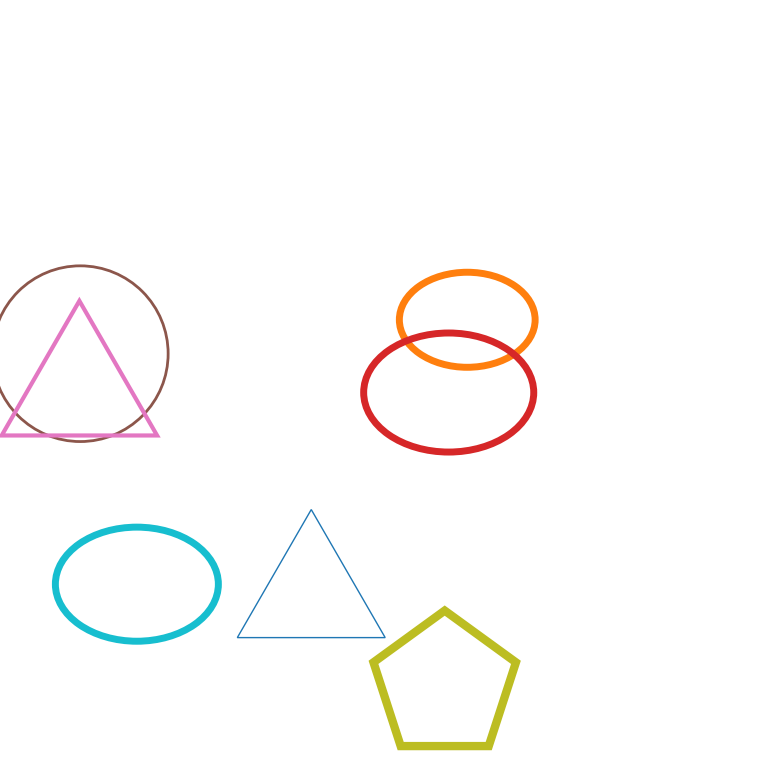[{"shape": "triangle", "thickness": 0.5, "radius": 0.55, "center": [0.404, 0.227]}, {"shape": "oval", "thickness": 2.5, "radius": 0.44, "center": [0.607, 0.585]}, {"shape": "oval", "thickness": 2.5, "radius": 0.55, "center": [0.583, 0.49]}, {"shape": "circle", "thickness": 1, "radius": 0.57, "center": [0.104, 0.541]}, {"shape": "triangle", "thickness": 1.5, "radius": 0.58, "center": [0.103, 0.493]}, {"shape": "pentagon", "thickness": 3, "radius": 0.49, "center": [0.578, 0.11]}, {"shape": "oval", "thickness": 2.5, "radius": 0.53, "center": [0.178, 0.241]}]